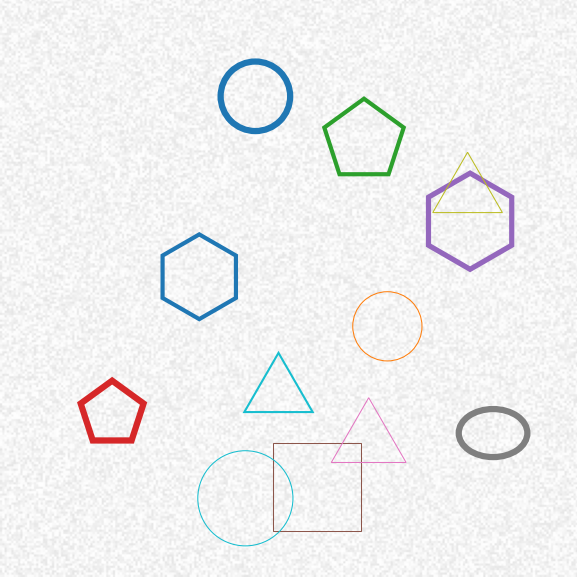[{"shape": "circle", "thickness": 3, "radius": 0.3, "center": [0.442, 0.832]}, {"shape": "hexagon", "thickness": 2, "radius": 0.37, "center": [0.345, 0.52]}, {"shape": "circle", "thickness": 0.5, "radius": 0.3, "center": [0.671, 0.434]}, {"shape": "pentagon", "thickness": 2, "radius": 0.36, "center": [0.63, 0.756]}, {"shape": "pentagon", "thickness": 3, "radius": 0.29, "center": [0.194, 0.283]}, {"shape": "hexagon", "thickness": 2.5, "radius": 0.42, "center": [0.814, 0.616]}, {"shape": "square", "thickness": 0.5, "radius": 0.38, "center": [0.549, 0.156]}, {"shape": "triangle", "thickness": 0.5, "radius": 0.37, "center": [0.638, 0.236]}, {"shape": "oval", "thickness": 3, "radius": 0.3, "center": [0.854, 0.249]}, {"shape": "triangle", "thickness": 0.5, "radius": 0.35, "center": [0.81, 0.666]}, {"shape": "triangle", "thickness": 1, "radius": 0.34, "center": [0.482, 0.32]}, {"shape": "circle", "thickness": 0.5, "radius": 0.41, "center": [0.425, 0.136]}]